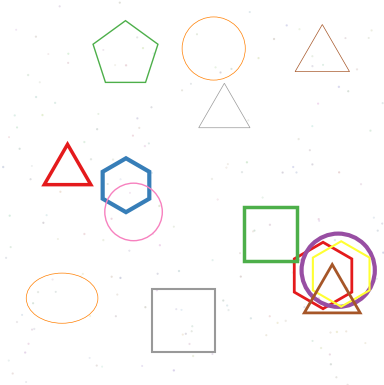[{"shape": "hexagon", "thickness": 2, "radius": 0.43, "center": [0.839, 0.284]}, {"shape": "triangle", "thickness": 2.5, "radius": 0.35, "center": [0.175, 0.555]}, {"shape": "hexagon", "thickness": 3, "radius": 0.35, "center": [0.327, 0.519]}, {"shape": "square", "thickness": 2.5, "radius": 0.34, "center": [0.703, 0.392]}, {"shape": "pentagon", "thickness": 1, "radius": 0.44, "center": [0.326, 0.858]}, {"shape": "circle", "thickness": 3, "radius": 0.48, "center": [0.878, 0.298]}, {"shape": "circle", "thickness": 0.5, "radius": 0.41, "center": [0.555, 0.874]}, {"shape": "oval", "thickness": 0.5, "radius": 0.47, "center": [0.161, 0.226]}, {"shape": "hexagon", "thickness": 1.5, "radius": 0.42, "center": [0.886, 0.288]}, {"shape": "triangle", "thickness": 2, "radius": 0.42, "center": [0.863, 0.229]}, {"shape": "triangle", "thickness": 0.5, "radius": 0.41, "center": [0.837, 0.855]}, {"shape": "circle", "thickness": 1, "radius": 0.37, "center": [0.347, 0.45]}, {"shape": "square", "thickness": 1.5, "radius": 0.41, "center": [0.476, 0.167]}, {"shape": "triangle", "thickness": 0.5, "radius": 0.39, "center": [0.583, 0.707]}]